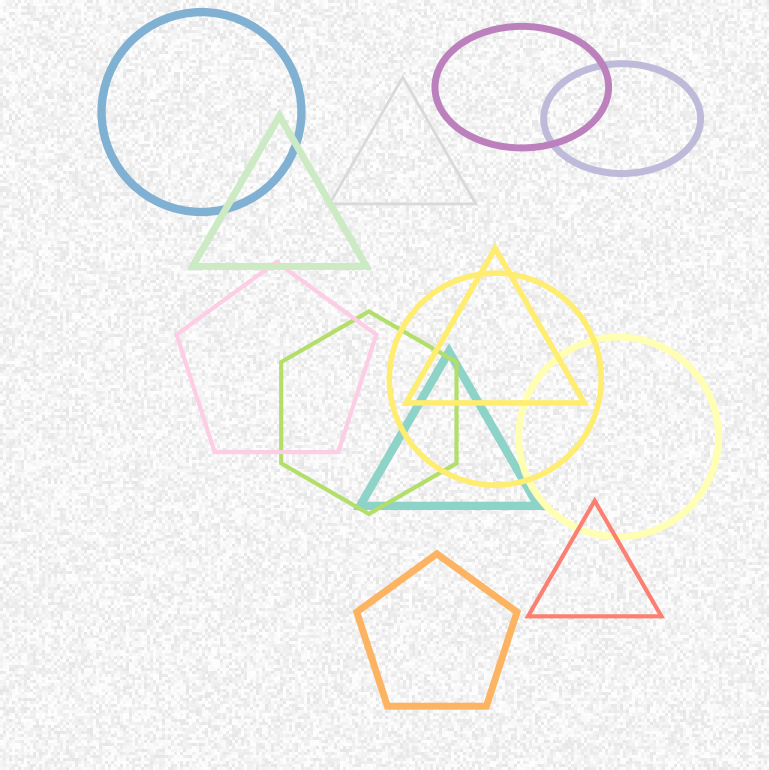[{"shape": "triangle", "thickness": 3, "radius": 0.67, "center": [0.583, 0.41]}, {"shape": "circle", "thickness": 2.5, "radius": 0.65, "center": [0.803, 0.433]}, {"shape": "oval", "thickness": 2.5, "radius": 0.51, "center": [0.808, 0.846]}, {"shape": "triangle", "thickness": 1.5, "radius": 0.5, "center": [0.772, 0.25]}, {"shape": "circle", "thickness": 3, "radius": 0.65, "center": [0.262, 0.854]}, {"shape": "pentagon", "thickness": 2.5, "radius": 0.55, "center": [0.567, 0.171]}, {"shape": "hexagon", "thickness": 1.5, "radius": 0.66, "center": [0.479, 0.464]}, {"shape": "pentagon", "thickness": 1.5, "radius": 0.68, "center": [0.359, 0.523]}, {"shape": "triangle", "thickness": 1, "radius": 0.55, "center": [0.523, 0.79]}, {"shape": "oval", "thickness": 2.5, "radius": 0.56, "center": [0.678, 0.887]}, {"shape": "triangle", "thickness": 2.5, "radius": 0.65, "center": [0.363, 0.719]}, {"shape": "circle", "thickness": 2, "radius": 0.69, "center": [0.643, 0.508]}, {"shape": "triangle", "thickness": 2, "radius": 0.67, "center": [0.643, 0.544]}]